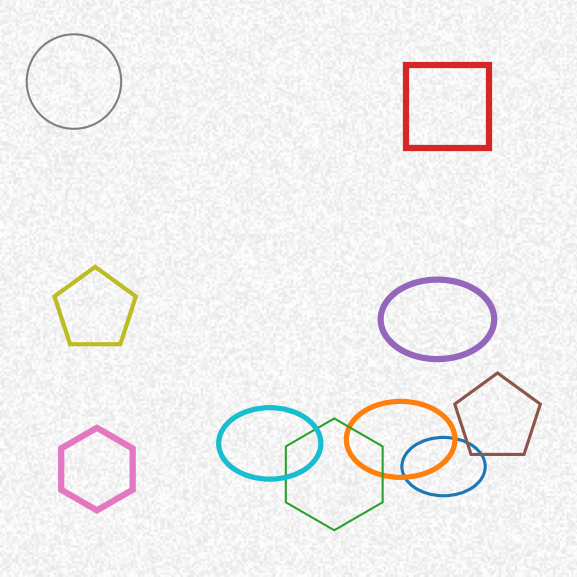[{"shape": "oval", "thickness": 1.5, "radius": 0.36, "center": [0.768, 0.191]}, {"shape": "oval", "thickness": 2.5, "radius": 0.47, "center": [0.694, 0.238]}, {"shape": "hexagon", "thickness": 1, "radius": 0.48, "center": [0.579, 0.178]}, {"shape": "square", "thickness": 3, "radius": 0.36, "center": [0.775, 0.815]}, {"shape": "oval", "thickness": 3, "radius": 0.49, "center": [0.757, 0.446]}, {"shape": "pentagon", "thickness": 1.5, "radius": 0.39, "center": [0.862, 0.275]}, {"shape": "hexagon", "thickness": 3, "radius": 0.36, "center": [0.168, 0.187]}, {"shape": "circle", "thickness": 1, "radius": 0.41, "center": [0.128, 0.858]}, {"shape": "pentagon", "thickness": 2, "radius": 0.37, "center": [0.165, 0.463]}, {"shape": "oval", "thickness": 2.5, "radius": 0.44, "center": [0.467, 0.231]}]